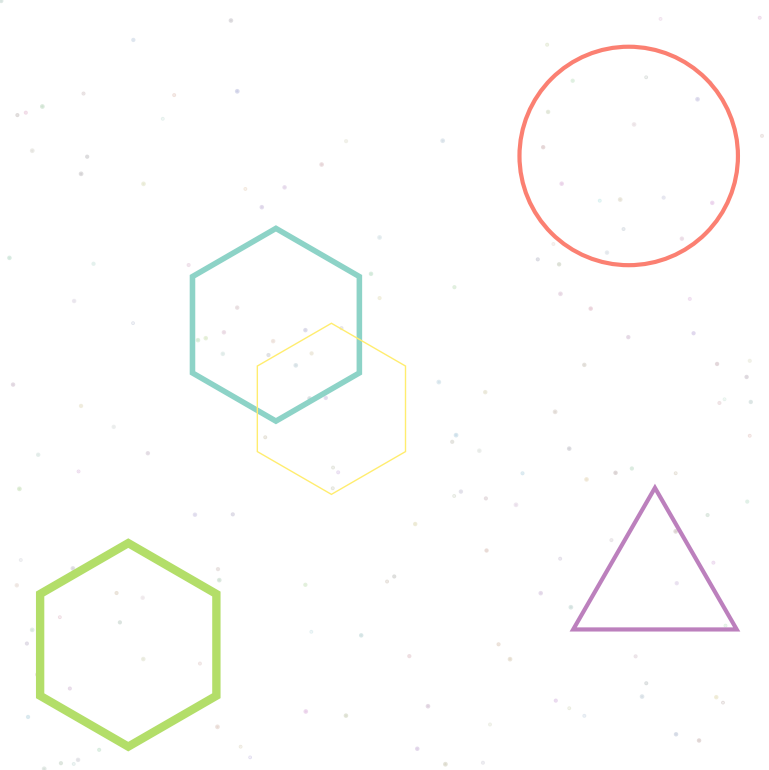[{"shape": "hexagon", "thickness": 2, "radius": 0.63, "center": [0.358, 0.578]}, {"shape": "circle", "thickness": 1.5, "radius": 0.71, "center": [0.817, 0.797]}, {"shape": "hexagon", "thickness": 3, "radius": 0.66, "center": [0.167, 0.163]}, {"shape": "triangle", "thickness": 1.5, "radius": 0.61, "center": [0.851, 0.244]}, {"shape": "hexagon", "thickness": 0.5, "radius": 0.56, "center": [0.43, 0.469]}]